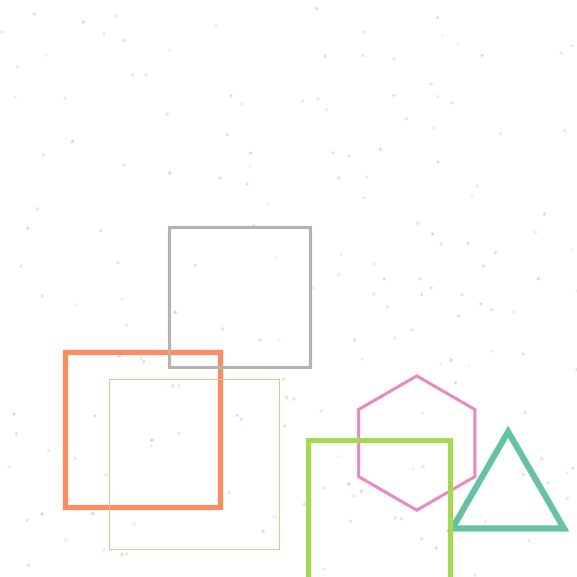[{"shape": "triangle", "thickness": 3, "radius": 0.56, "center": [0.88, 0.14]}, {"shape": "square", "thickness": 2.5, "radius": 0.67, "center": [0.247, 0.255]}, {"shape": "hexagon", "thickness": 1.5, "radius": 0.58, "center": [0.722, 0.232]}, {"shape": "square", "thickness": 2.5, "radius": 0.62, "center": [0.657, 0.114]}, {"shape": "square", "thickness": 0.5, "radius": 0.73, "center": [0.336, 0.196]}, {"shape": "square", "thickness": 1.5, "radius": 0.61, "center": [0.415, 0.485]}]